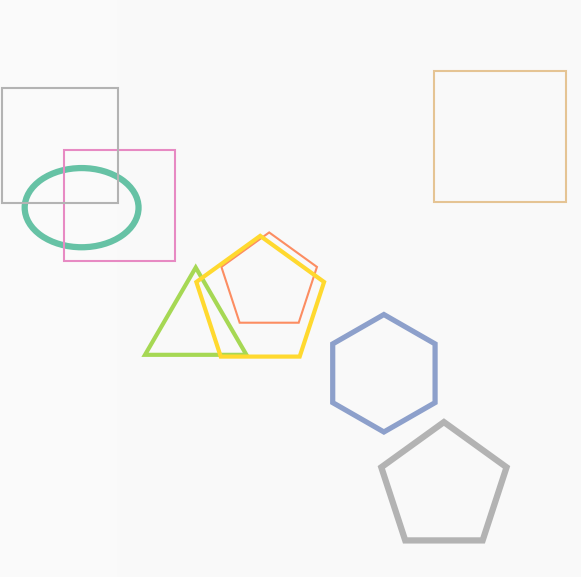[{"shape": "oval", "thickness": 3, "radius": 0.49, "center": [0.14, 0.64]}, {"shape": "pentagon", "thickness": 1, "radius": 0.43, "center": [0.463, 0.51]}, {"shape": "hexagon", "thickness": 2.5, "radius": 0.51, "center": [0.66, 0.353]}, {"shape": "square", "thickness": 1, "radius": 0.48, "center": [0.205, 0.644]}, {"shape": "triangle", "thickness": 2, "radius": 0.5, "center": [0.337, 0.435]}, {"shape": "pentagon", "thickness": 2, "radius": 0.58, "center": [0.448, 0.475]}, {"shape": "square", "thickness": 1, "radius": 0.57, "center": [0.861, 0.763]}, {"shape": "square", "thickness": 1, "radius": 0.5, "center": [0.104, 0.748]}, {"shape": "pentagon", "thickness": 3, "radius": 0.57, "center": [0.764, 0.155]}]